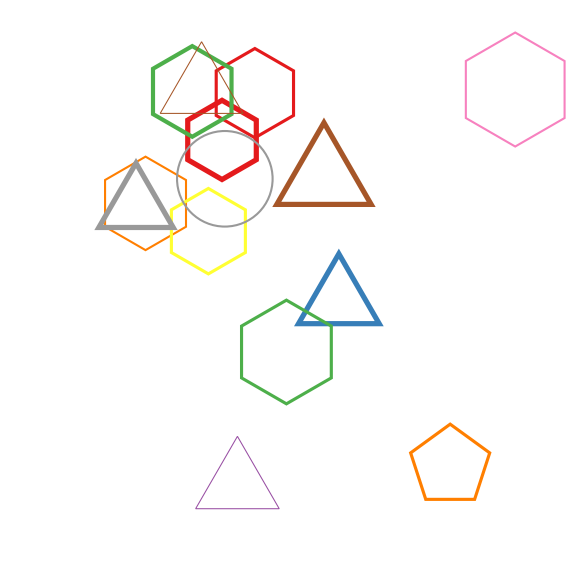[{"shape": "hexagon", "thickness": 2.5, "radius": 0.34, "center": [0.384, 0.757]}, {"shape": "hexagon", "thickness": 1.5, "radius": 0.39, "center": [0.441, 0.838]}, {"shape": "triangle", "thickness": 2.5, "radius": 0.4, "center": [0.587, 0.479]}, {"shape": "hexagon", "thickness": 1.5, "radius": 0.45, "center": [0.496, 0.39]}, {"shape": "hexagon", "thickness": 2, "radius": 0.39, "center": [0.333, 0.841]}, {"shape": "triangle", "thickness": 0.5, "radius": 0.42, "center": [0.411, 0.16]}, {"shape": "pentagon", "thickness": 1.5, "radius": 0.36, "center": [0.78, 0.193]}, {"shape": "hexagon", "thickness": 1, "radius": 0.4, "center": [0.252, 0.647]}, {"shape": "hexagon", "thickness": 1.5, "radius": 0.37, "center": [0.361, 0.599]}, {"shape": "triangle", "thickness": 2.5, "radius": 0.47, "center": [0.561, 0.692]}, {"shape": "triangle", "thickness": 0.5, "radius": 0.41, "center": [0.349, 0.844]}, {"shape": "hexagon", "thickness": 1, "radius": 0.49, "center": [0.892, 0.844]}, {"shape": "triangle", "thickness": 2.5, "radius": 0.37, "center": [0.236, 0.642]}, {"shape": "circle", "thickness": 1, "radius": 0.41, "center": [0.389, 0.69]}]